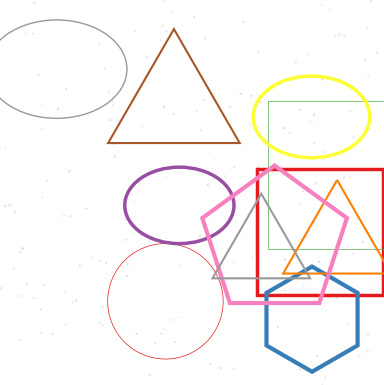[{"shape": "square", "thickness": 2.5, "radius": 0.82, "center": [0.83, 0.398]}, {"shape": "circle", "thickness": 0.5, "radius": 0.75, "center": [0.43, 0.217]}, {"shape": "hexagon", "thickness": 3, "radius": 0.68, "center": [0.81, 0.171]}, {"shape": "square", "thickness": 0.5, "radius": 0.96, "center": [0.888, 0.546]}, {"shape": "oval", "thickness": 2.5, "radius": 0.71, "center": [0.466, 0.467]}, {"shape": "triangle", "thickness": 1.5, "radius": 0.81, "center": [0.876, 0.37]}, {"shape": "oval", "thickness": 2.5, "radius": 0.76, "center": [0.809, 0.696]}, {"shape": "triangle", "thickness": 1.5, "radius": 0.99, "center": [0.452, 0.727]}, {"shape": "pentagon", "thickness": 3, "radius": 0.99, "center": [0.713, 0.373]}, {"shape": "triangle", "thickness": 1.5, "radius": 0.73, "center": [0.679, 0.35]}, {"shape": "oval", "thickness": 1, "radius": 0.91, "center": [0.147, 0.82]}]